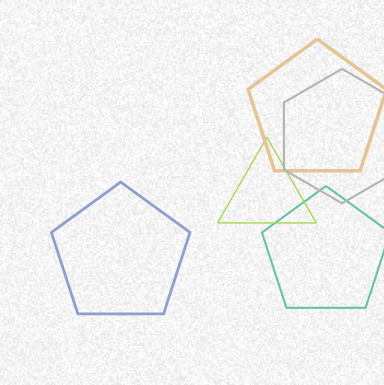[{"shape": "pentagon", "thickness": 1.5, "radius": 0.87, "center": [0.847, 0.342]}, {"shape": "pentagon", "thickness": 2, "radius": 0.95, "center": [0.314, 0.338]}, {"shape": "triangle", "thickness": 1, "radius": 0.74, "center": [0.693, 0.495]}, {"shape": "pentagon", "thickness": 2.5, "radius": 0.94, "center": [0.824, 0.709]}, {"shape": "hexagon", "thickness": 1.5, "radius": 0.87, "center": [0.888, 0.647]}]